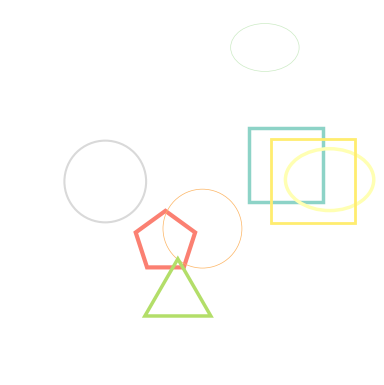[{"shape": "square", "thickness": 2.5, "radius": 0.48, "center": [0.743, 0.572]}, {"shape": "oval", "thickness": 2.5, "radius": 0.57, "center": [0.856, 0.533]}, {"shape": "pentagon", "thickness": 3, "radius": 0.41, "center": [0.43, 0.371]}, {"shape": "circle", "thickness": 0.5, "radius": 0.51, "center": [0.526, 0.406]}, {"shape": "triangle", "thickness": 2.5, "radius": 0.49, "center": [0.462, 0.229]}, {"shape": "circle", "thickness": 1.5, "radius": 0.53, "center": [0.273, 0.529]}, {"shape": "oval", "thickness": 0.5, "radius": 0.44, "center": [0.688, 0.877]}, {"shape": "square", "thickness": 2, "radius": 0.54, "center": [0.813, 0.531]}]